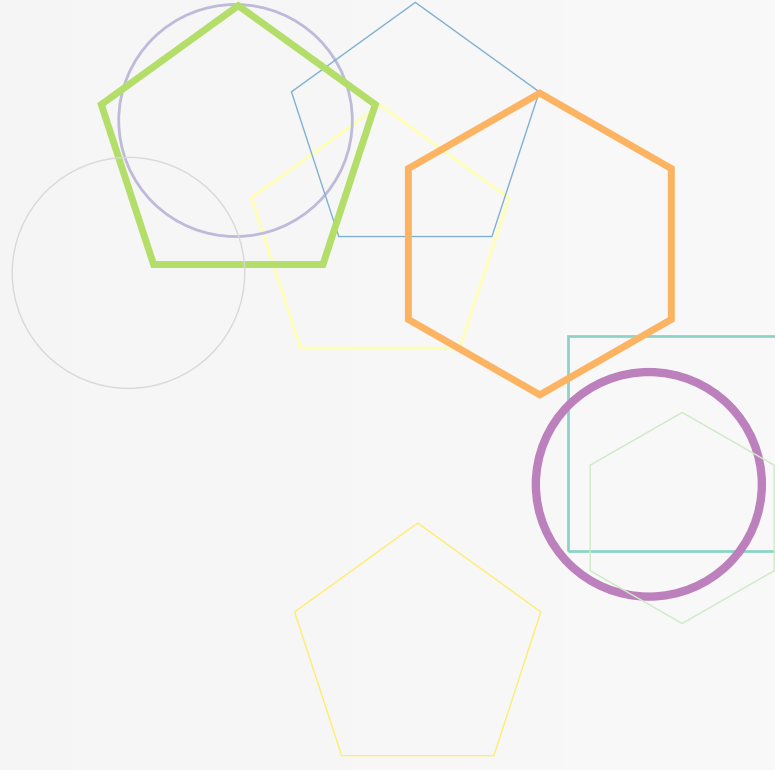[{"shape": "square", "thickness": 1, "radius": 0.7, "center": [0.873, 0.424]}, {"shape": "pentagon", "thickness": 1, "radius": 0.87, "center": [0.491, 0.689]}, {"shape": "circle", "thickness": 1, "radius": 0.75, "center": [0.304, 0.843]}, {"shape": "pentagon", "thickness": 0.5, "radius": 0.84, "center": [0.536, 0.829]}, {"shape": "hexagon", "thickness": 2.5, "radius": 0.98, "center": [0.697, 0.683]}, {"shape": "pentagon", "thickness": 2.5, "radius": 0.93, "center": [0.307, 0.807]}, {"shape": "circle", "thickness": 0.5, "radius": 0.75, "center": [0.166, 0.646]}, {"shape": "circle", "thickness": 3, "radius": 0.73, "center": [0.837, 0.371]}, {"shape": "hexagon", "thickness": 0.5, "radius": 0.69, "center": [0.88, 0.327]}, {"shape": "pentagon", "thickness": 0.5, "radius": 0.84, "center": [0.539, 0.154]}]